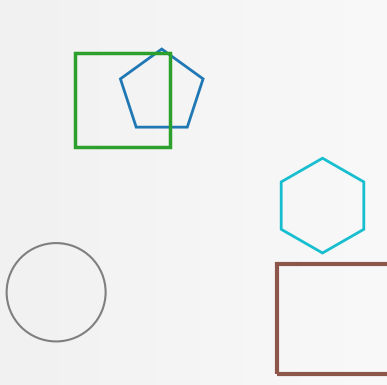[{"shape": "pentagon", "thickness": 2, "radius": 0.56, "center": [0.417, 0.76]}, {"shape": "square", "thickness": 2.5, "radius": 0.61, "center": [0.316, 0.739]}, {"shape": "square", "thickness": 3, "radius": 0.72, "center": [0.858, 0.171]}, {"shape": "circle", "thickness": 1.5, "radius": 0.64, "center": [0.145, 0.241]}, {"shape": "hexagon", "thickness": 2, "radius": 0.62, "center": [0.832, 0.466]}]